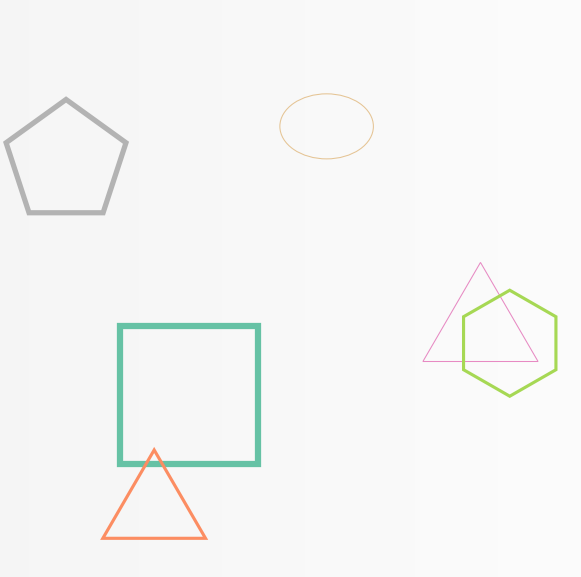[{"shape": "square", "thickness": 3, "radius": 0.6, "center": [0.325, 0.315]}, {"shape": "triangle", "thickness": 1.5, "radius": 0.51, "center": [0.265, 0.118]}, {"shape": "triangle", "thickness": 0.5, "radius": 0.57, "center": [0.827, 0.43]}, {"shape": "hexagon", "thickness": 1.5, "radius": 0.46, "center": [0.877, 0.405]}, {"shape": "oval", "thickness": 0.5, "radius": 0.4, "center": [0.562, 0.78]}, {"shape": "pentagon", "thickness": 2.5, "radius": 0.54, "center": [0.114, 0.718]}]